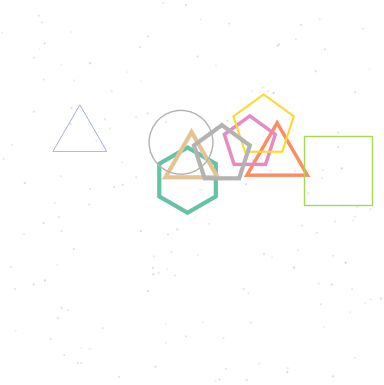[{"shape": "hexagon", "thickness": 3, "radius": 0.42, "center": [0.487, 0.532]}, {"shape": "triangle", "thickness": 2.5, "radius": 0.45, "center": [0.72, 0.59]}, {"shape": "triangle", "thickness": 0.5, "radius": 0.4, "center": [0.207, 0.647]}, {"shape": "pentagon", "thickness": 2.5, "radius": 0.35, "center": [0.649, 0.629]}, {"shape": "square", "thickness": 1, "radius": 0.44, "center": [0.878, 0.558]}, {"shape": "pentagon", "thickness": 1.5, "radius": 0.41, "center": [0.685, 0.672]}, {"shape": "triangle", "thickness": 3, "radius": 0.39, "center": [0.498, 0.579]}, {"shape": "pentagon", "thickness": 3, "radius": 0.38, "center": [0.576, 0.599]}, {"shape": "circle", "thickness": 1, "radius": 0.41, "center": [0.47, 0.63]}]